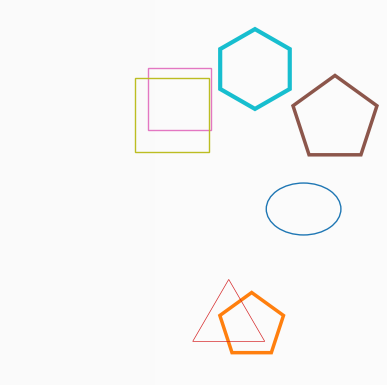[{"shape": "oval", "thickness": 1, "radius": 0.48, "center": [0.783, 0.457]}, {"shape": "pentagon", "thickness": 2.5, "radius": 0.43, "center": [0.649, 0.154]}, {"shape": "triangle", "thickness": 0.5, "radius": 0.54, "center": [0.59, 0.167]}, {"shape": "pentagon", "thickness": 2.5, "radius": 0.57, "center": [0.864, 0.69]}, {"shape": "square", "thickness": 1, "radius": 0.41, "center": [0.464, 0.742]}, {"shape": "square", "thickness": 1, "radius": 0.48, "center": [0.443, 0.701]}, {"shape": "hexagon", "thickness": 3, "radius": 0.52, "center": [0.658, 0.821]}]